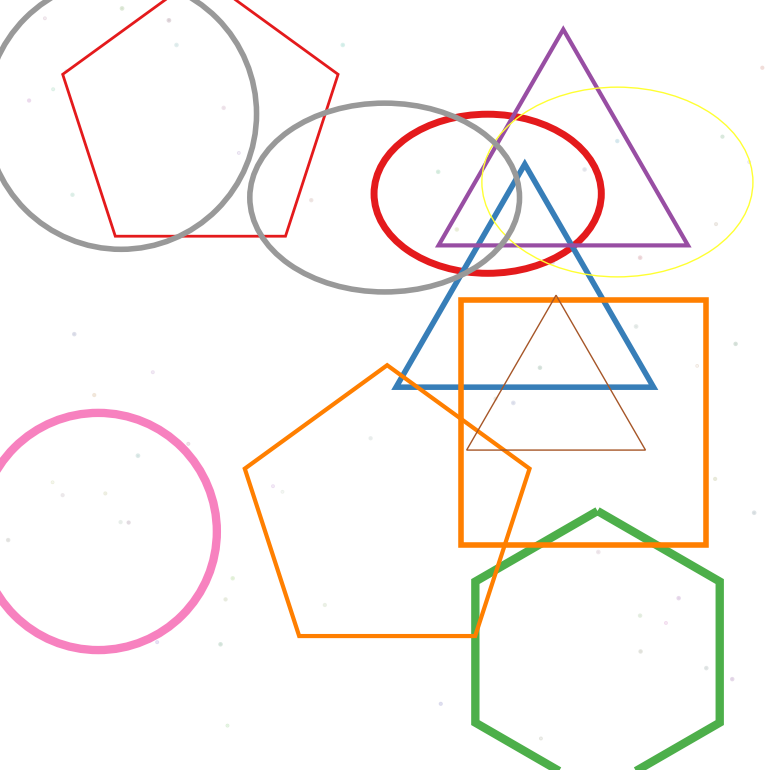[{"shape": "pentagon", "thickness": 1, "radius": 0.94, "center": [0.26, 0.845]}, {"shape": "oval", "thickness": 2.5, "radius": 0.74, "center": [0.633, 0.748]}, {"shape": "triangle", "thickness": 2, "radius": 0.97, "center": [0.682, 0.594]}, {"shape": "hexagon", "thickness": 3, "radius": 0.92, "center": [0.776, 0.153]}, {"shape": "triangle", "thickness": 1.5, "radius": 0.94, "center": [0.732, 0.775]}, {"shape": "pentagon", "thickness": 1.5, "radius": 0.97, "center": [0.503, 0.331]}, {"shape": "square", "thickness": 2, "radius": 0.8, "center": [0.758, 0.451]}, {"shape": "oval", "thickness": 0.5, "radius": 0.88, "center": [0.802, 0.764]}, {"shape": "triangle", "thickness": 0.5, "radius": 0.67, "center": [0.722, 0.483]}, {"shape": "circle", "thickness": 3, "radius": 0.77, "center": [0.128, 0.31]}, {"shape": "circle", "thickness": 2, "radius": 0.88, "center": [0.157, 0.852]}, {"shape": "oval", "thickness": 2, "radius": 0.88, "center": [0.5, 0.743]}]